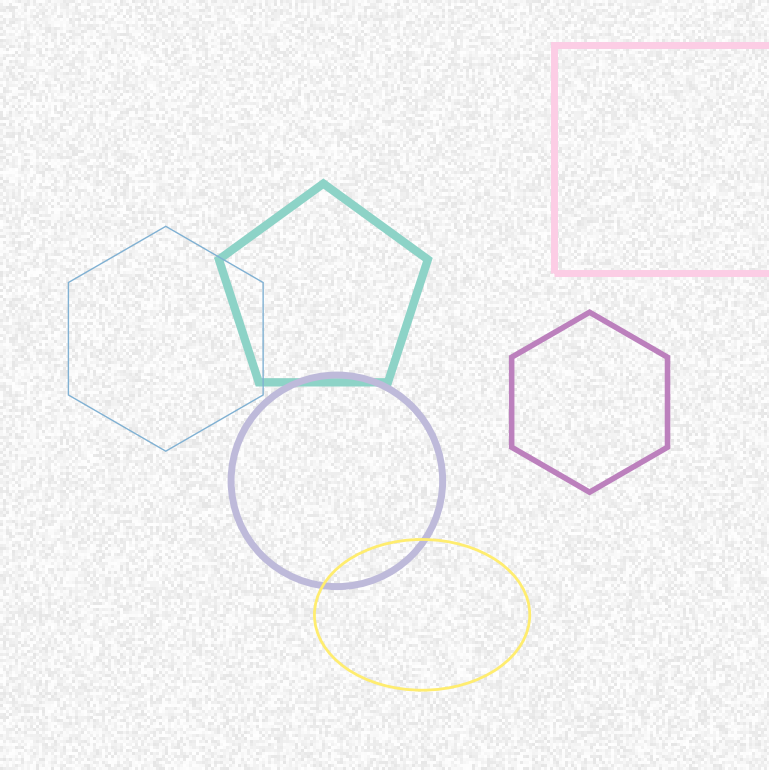[{"shape": "pentagon", "thickness": 3, "radius": 0.71, "center": [0.42, 0.619]}, {"shape": "circle", "thickness": 2.5, "radius": 0.69, "center": [0.437, 0.376]}, {"shape": "hexagon", "thickness": 0.5, "radius": 0.73, "center": [0.215, 0.56]}, {"shape": "square", "thickness": 2.5, "radius": 0.74, "center": [0.868, 0.794]}, {"shape": "hexagon", "thickness": 2, "radius": 0.58, "center": [0.766, 0.478]}, {"shape": "oval", "thickness": 1, "radius": 0.7, "center": [0.548, 0.202]}]